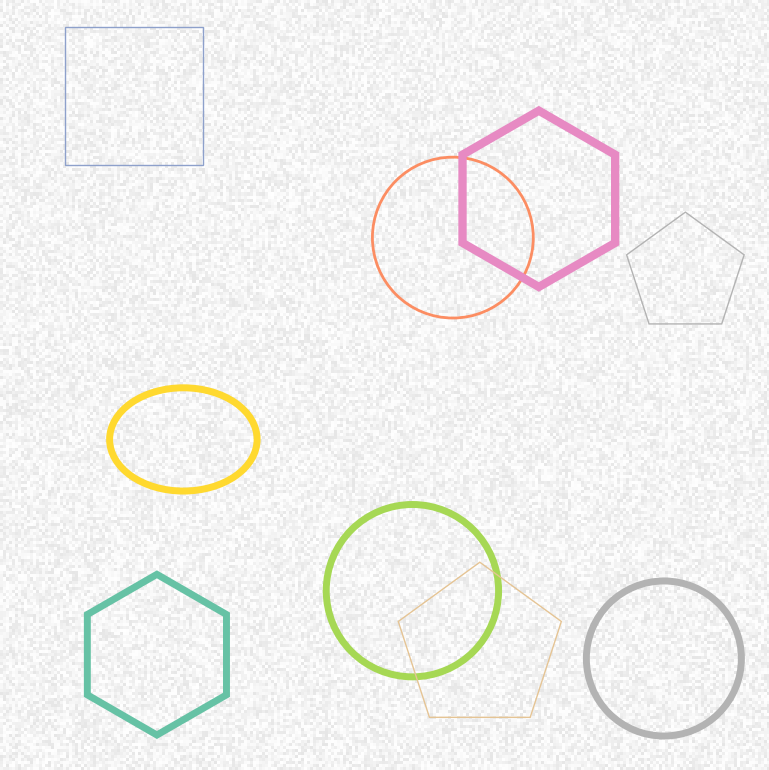[{"shape": "hexagon", "thickness": 2.5, "radius": 0.52, "center": [0.204, 0.15]}, {"shape": "circle", "thickness": 1, "radius": 0.52, "center": [0.588, 0.691]}, {"shape": "square", "thickness": 0.5, "radius": 0.45, "center": [0.174, 0.875]}, {"shape": "hexagon", "thickness": 3, "radius": 0.57, "center": [0.7, 0.742]}, {"shape": "circle", "thickness": 2.5, "radius": 0.56, "center": [0.536, 0.233]}, {"shape": "oval", "thickness": 2.5, "radius": 0.48, "center": [0.238, 0.429]}, {"shape": "pentagon", "thickness": 0.5, "radius": 0.56, "center": [0.623, 0.158]}, {"shape": "circle", "thickness": 2.5, "radius": 0.5, "center": [0.862, 0.145]}, {"shape": "pentagon", "thickness": 0.5, "radius": 0.4, "center": [0.89, 0.644]}]